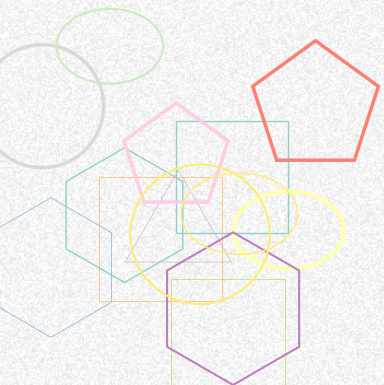[{"shape": "square", "thickness": 1, "radius": 0.72, "center": [0.603, 0.54]}, {"shape": "hexagon", "thickness": 1, "radius": 0.88, "center": [0.323, 0.441]}, {"shape": "oval", "thickness": 3, "radius": 0.72, "center": [0.75, 0.402]}, {"shape": "triangle", "thickness": 0.5, "radius": 0.8, "center": [0.463, 0.399]}, {"shape": "pentagon", "thickness": 2.5, "radius": 0.86, "center": [0.82, 0.723]}, {"shape": "hexagon", "thickness": 0.5, "radius": 0.91, "center": [0.132, 0.305]}, {"shape": "square", "thickness": 0.5, "radius": 0.8, "center": [0.417, 0.379]}, {"shape": "square", "thickness": 0.5, "radius": 0.74, "center": [0.593, 0.127]}, {"shape": "pentagon", "thickness": 2.5, "radius": 0.71, "center": [0.457, 0.59]}, {"shape": "circle", "thickness": 2.5, "radius": 0.8, "center": [0.109, 0.724]}, {"shape": "hexagon", "thickness": 1.5, "radius": 0.99, "center": [0.605, 0.198]}, {"shape": "oval", "thickness": 1.5, "radius": 0.69, "center": [0.285, 0.88]}, {"shape": "oval", "thickness": 1, "radius": 0.76, "center": [0.622, 0.445]}, {"shape": "circle", "thickness": 1.5, "radius": 0.91, "center": [0.52, 0.391]}]